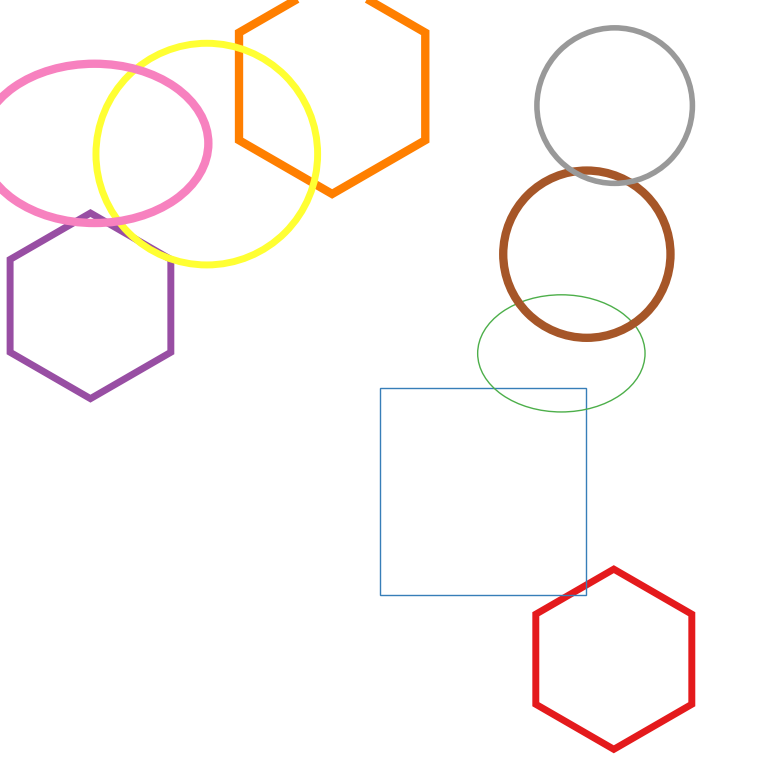[{"shape": "hexagon", "thickness": 2.5, "radius": 0.58, "center": [0.797, 0.144]}, {"shape": "square", "thickness": 0.5, "radius": 0.67, "center": [0.627, 0.362]}, {"shape": "oval", "thickness": 0.5, "radius": 0.54, "center": [0.729, 0.541]}, {"shape": "hexagon", "thickness": 2.5, "radius": 0.6, "center": [0.117, 0.603]}, {"shape": "hexagon", "thickness": 3, "radius": 0.7, "center": [0.431, 0.888]}, {"shape": "circle", "thickness": 2.5, "radius": 0.72, "center": [0.269, 0.8]}, {"shape": "circle", "thickness": 3, "radius": 0.54, "center": [0.762, 0.67]}, {"shape": "oval", "thickness": 3, "radius": 0.74, "center": [0.123, 0.814]}, {"shape": "circle", "thickness": 2, "radius": 0.5, "center": [0.798, 0.863]}]